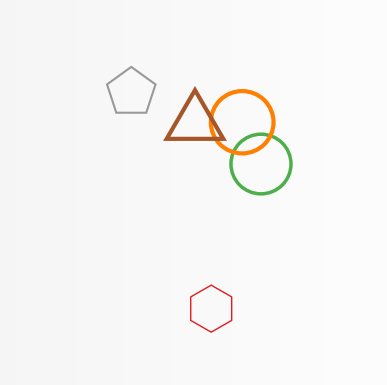[{"shape": "hexagon", "thickness": 1, "radius": 0.31, "center": [0.545, 0.198]}, {"shape": "circle", "thickness": 2.5, "radius": 0.39, "center": [0.673, 0.574]}, {"shape": "circle", "thickness": 3, "radius": 0.4, "center": [0.625, 0.682]}, {"shape": "triangle", "thickness": 3, "radius": 0.42, "center": [0.503, 0.682]}, {"shape": "pentagon", "thickness": 1.5, "radius": 0.33, "center": [0.339, 0.76]}]